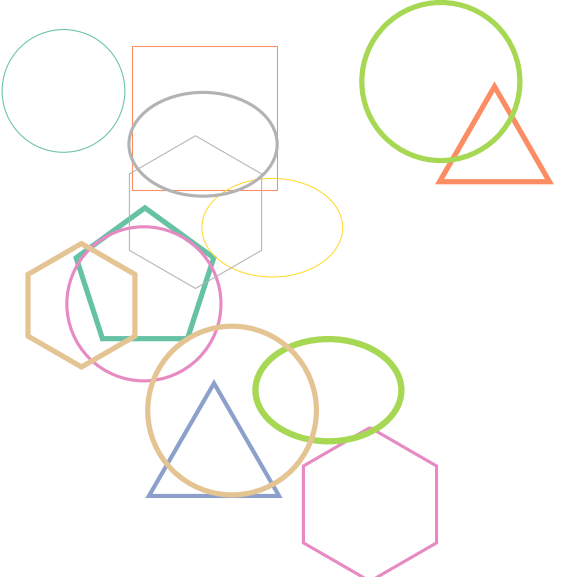[{"shape": "circle", "thickness": 0.5, "radius": 0.53, "center": [0.11, 0.842]}, {"shape": "pentagon", "thickness": 2.5, "radius": 0.63, "center": [0.251, 0.514]}, {"shape": "square", "thickness": 0.5, "radius": 0.62, "center": [0.354, 0.795]}, {"shape": "triangle", "thickness": 2.5, "radius": 0.55, "center": [0.856, 0.739]}, {"shape": "triangle", "thickness": 2, "radius": 0.65, "center": [0.371, 0.205]}, {"shape": "hexagon", "thickness": 1.5, "radius": 0.67, "center": [0.641, 0.126]}, {"shape": "circle", "thickness": 1.5, "radius": 0.67, "center": [0.249, 0.473]}, {"shape": "oval", "thickness": 3, "radius": 0.63, "center": [0.569, 0.323]}, {"shape": "circle", "thickness": 2.5, "radius": 0.68, "center": [0.763, 0.858]}, {"shape": "oval", "thickness": 0.5, "radius": 0.61, "center": [0.471, 0.605]}, {"shape": "circle", "thickness": 2.5, "radius": 0.73, "center": [0.402, 0.288]}, {"shape": "hexagon", "thickness": 2.5, "radius": 0.53, "center": [0.141, 0.471]}, {"shape": "oval", "thickness": 1.5, "radius": 0.64, "center": [0.352, 0.749]}, {"shape": "hexagon", "thickness": 0.5, "radius": 0.66, "center": [0.339, 0.632]}]